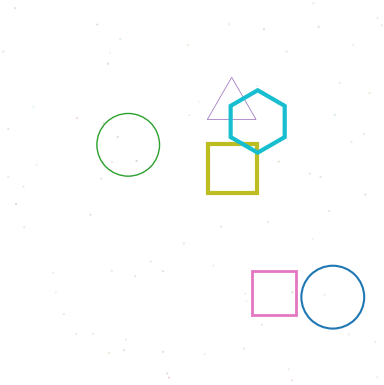[{"shape": "circle", "thickness": 1.5, "radius": 0.41, "center": [0.864, 0.228]}, {"shape": "circle", "thickness": 1, "radius": 0.41, "center": [0.333, 0.624]}, {"shape": "triangle", "thickness": 0.5, "radius": 0.37, "center": [0.602, 0.726]}, {"shape": "square", "thickness": 2, "radius": 0.29, "center": [0.712, 0.24]}, {"shape": "square", "thickness": 3, "radius": 0.32, "center": [0.603, 0.563]}, {"shape": "hexagon", "thickness": 3, "radius": 0.41, "center": [0.669, 0.684]}]